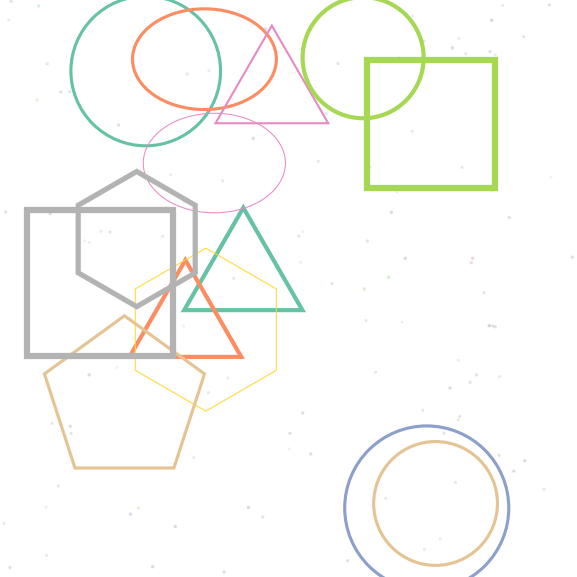[{"shape": "triangle", "thickness": 2, "radius": 0.59, "center": [0.421, 0.521]}, {"shape": "circle", "thickness": 1.5, "radius": 0.65, "center": [0.252, 0.876]}, {"shape": "triangle", "thickness": 2, "radius": 0.56, "center": [0.321, 0.437]}, {"shape": "oval", "thickness": 1.5, "radius": 0.62, "center": [0.354, 0.897]}, {"shape": "circle", "thickness": 1.5, "radius": 0.71, "center": [0.739, 0.12]}, {"shape": "triangle", "thickness": 1, "radius": 0.56, "center": [0.471, 0.842]}, {"shape": "oval", "thickness": 0.5, "radius": 0.62, "center": [0.371, 0.717]}, {"shape": "circle", "thickness": 2, "radius": 0.52, "center": [0.629, 0.899]}, {"shape": "square", "thickness": 3, "radius": 0.55, "center": [0.746, 0.785]}, {"shape": "hexagon", "thickness": 0.5, "radius": 0.71, "center": [0.356, 0.428]}, {"shape": "pentagon", "thickness": 1.5, "radius": 0.73, "center": [0.216, 0.307]}, {"shape": "circle", "thickness": 1.5, "radius": 0.54, "center": [0.754, 0.127]}, {"shape": "square", "thickness": 3, "radius": 0.63, "center": [0.174, 0.509]}, {"shape": "hexagon", "thickness": 2.5, "radius": 0.58, "center": [0.237, 0.585]}]